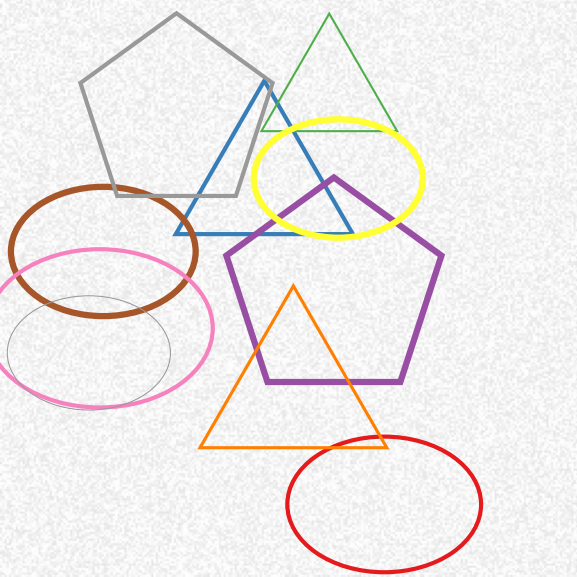[{"shape": "oval", "thickness": 2, "radius": 0.84, "center": [0.665, 0.126]}, {"shape": "triangle", "thickness": 2, "radius": 0.89, "center": [0.458, 0.682]}, {"shape": "triangle", "thickness": 1, "radius": 0.68, "center": [0.57, 0.84]}, {"shape": "pentagon", "thickness": 3, "radius": 0.98, "center": [0.578, 0.496]}, {"shape": "triangle", "thickness": 1.5, "radius": 0.93, "center": [0.508, 0.317]}, {"shape": "oval", "thickness": 3, "radius": 0.73, "center": [0.586, 0.69]}, {"shape": "oval", "thickness": 3, "radius": 0.8, "center": [0.179, 0.564]}, {"shape": "oval", "thickness": 2, "radius": 0.98, "center": [0.173, 0.431]}, {"shape": "oval", "thickness": 0.5, "radius": 0.71, "center": [0.154, 0.388]}, {"shape": "pentagon", "thickness": 2, "radius": 0.87, "center": [0.306, 0.801]}]